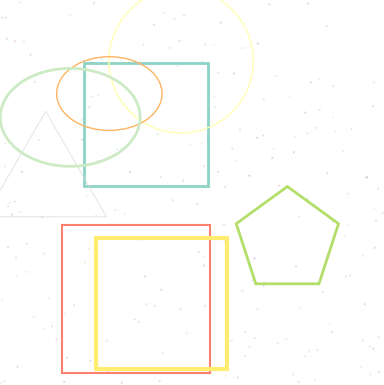[{"shape": "square", "thickness": 2, "radius": 0.8, "center": [0.38, 0.676]}, {"shape": "circle", "thickness": 1, "radius": 0.94, "center": [0.47, 0.842]}, {"shape": "square", "thickness": 1.5, "radius": 0.96, "center": [0.353, 0.224]}, {"shape": "oval", "thickness": 1, "radius": 0.68, "center": [0.284, 0.757]}, {"shape": "pentagon", "thickness": 2, "radius": 0.7, "center": [0.746, 0.376]}, {"shape": "triangle", "thickness": 0.5, "radius": 0.91, "center": [0.119, 0.528]}, {"shape": "oval", "thickness": 2, "radius": 0.91, "center": [0.182, 0.695]}, {"shape": "square", "thickness": 3, "radius": 0.85, "center": [0.419, 0.212]}]